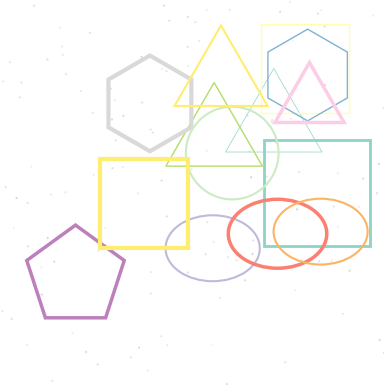[{"shape": "square", "thickness": 2, "radius": 0.69, "center": [0.823, 0.498]}, {"shape": "triangle", "thickness": 0.5, "radius": 0.72, "center": [0.711, 0.677]}, {"shape": "square", "thickness": 1, "radius": 0.57, "center": [0.792, 0.822]}, {"shape": "oval", "thickness": 1.5, "radius": 0.61, "center": [0.552, 0.355]}, {"shape": "oval", "thickness": 2.5, "radius": 0.64, "center": [0.721, 0.393]}, {"shape": "hexagon", "thickness": 1, "radius": 0.6, "center": [0.799, 0.805]}, {"shape": "oval", "thickness": 1.5, "radius": 0.61, "center": [0.833, 0.398]}, {"shape": "triangle", "thickness": 1, "radius": 0.72, "center": [0.556, 0.641]}, {"shape": "triangle", "thickness": 2.5, "radius": 0.52, "center": [0.804, 0.734]}, {"shape": "hexagon", "thickness": 3, "radius": 0.62, "center": [0.389, 0.731]}, {"shape": "pentagon", "thickness": 2.5, "radius": 0.67, "center": [0.196, 0.282]}, {"shape": "circle", "thickness": 1.5, "radius": 0.6, "center": [0.603, 0.602]}, {"shape": "square", "thickness": 3, "radius": 0.57, "center": [0.374, 0.472]}, {"shape": "triangle", "thickness": 1.5, "radius": 0.7, "center": [0.574, 0.794]}]